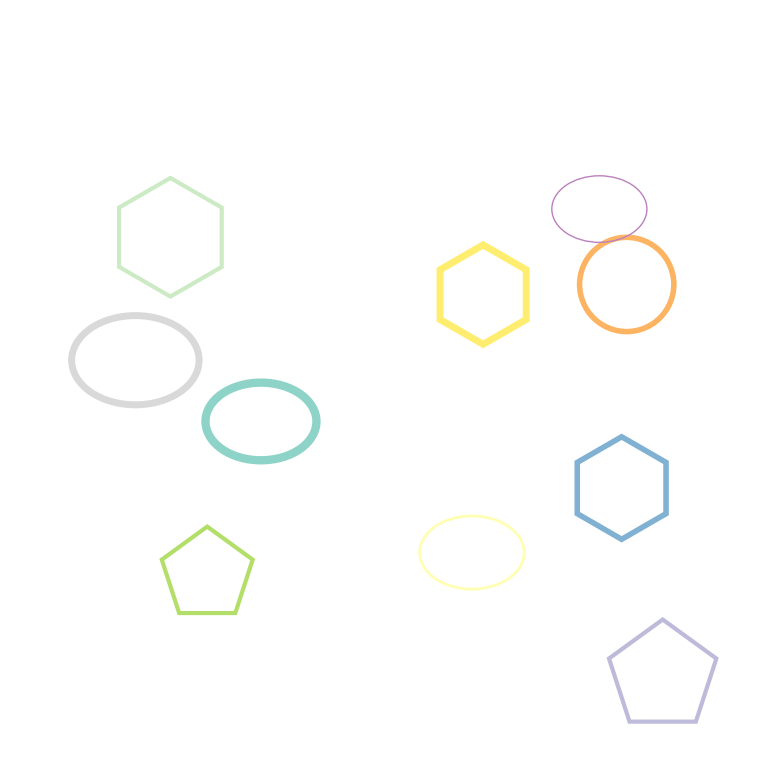[{"shape": "oval", "thickness": 3, "radius": 0.36, "center": [0.339, 0.453]}, {"shape": "oval", "thickness": 1, "radius": 0.34, "center": [0.613, 0.282]}, {"shape": "pentagon", "thickness": 1.5, "radius": 0.37, "center": [0.861, 0.122]}, {"shape": "hexagon", "thickness": 2, "radius": 0.33, "center": [0.807, 0.366]}, {"shape": "circle", "thickness": 2, "radius": 0.31, "center": [0.814, 0.631]}, {"shape": "pentagon", "thickness": 1.5, "radius": 0.31, "center": [0.269, 0.254]}, {"shape": "oval", "thickness": 2.5, "radius": 0.41, "center": [0.176, 0.532]}, {"shape": "oval", "thickness": 0.5, "radius": 0.31, "center": [0.778, 0.728]}, {"shape": "hexagon", "thickness": 1.5, "radius": 0.39, "center": [0.221, 0.692]}, {"shape": "hexagon", "thickness": 2.5, "radius": 0.32, "center": [0.627, 0.617]}]